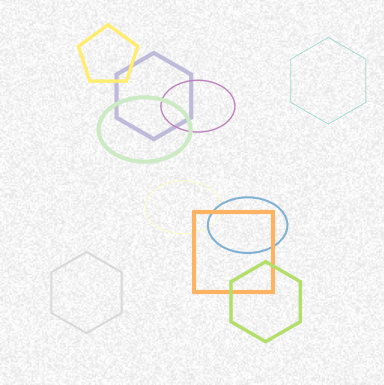[{"shape": "hexagon", "thickness": 0.5, "radius": 0.56, "center": [0.853, 0.79]}, {"shape": "oval", "thickness": 0.5, "radius": 0.49, "center": [0.476, 0.462]}, {"shape": "hexagon", "thickness": 3, "radius": 0.56, "center": [0.4, 0.751]}, {"shape": "oval", "thickness": 1.5, "radius": 0.52, "center": [0.643, 0.415]}, {"shape": "square", "thickness": 3, "radius": 0.51, "center": [0.606, 0.346]}, {"shape": "hexagon", "thickness": 2.5, "radius": 0.52, "center": [0.69, 0.216]}, {"shape": "hexagon", "thickness": 1.5, "radius": 0.53, "center": [0.225, 0.24]}, {"shape": "oval", "thickness": 1, "radius": 0.48, "center": [0.514, 0.724]}, {"shape": "oval", "thickness": 3, "radius": 0.6, "center": [0.376, 0.664]}, {"shape": "pentagon", "thickness": 2.5, "radius": 0.4, "center": [0.281, 0.855]}]